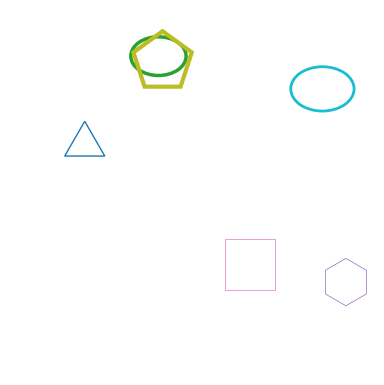[{"shape": "triangle", "thickness": 1, "radius": 0.3, "center": [0.22, 0.625]}, {"shape": "oval", "thickness": 2.5, "radius": 0.36, "center": [0.412, 0.854]}, {"shape": "hexagon", "thickness": 0.5, "radius": 0.31, "center": [0.898, 0.267]}, {"shape": "square", "thickness": 0.5, "radius": 0.33, "center": [0.65, 0.313]}, {"shape": "pentagon", "thickness": 3, "radius": 0.4, "center": [0.422, 0.839]}, {"shape": "oval", "thickness": 2, "radius": 0.41, "center": [0.837, 0.769]}]